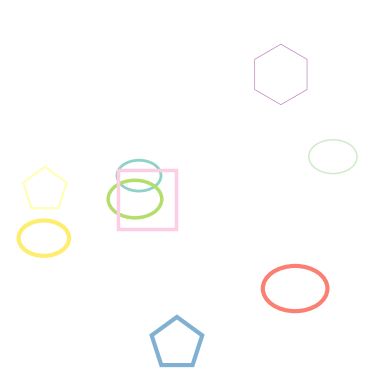[{"shape": "oval", "thickness": 2, "radius": 0.29, "center": [0.361, 0.544]}, {"shape": "pentagon", "thickness": 1.5, "radius": 0.3, "center": [0.117, 0.507]}, {"shape": "oval", "thickness": 3, "radius": 0.42, "center": [0.767, 0.251]}, {"shape": "pentagon", "thickness": 3, "radius": 0.35, "center": [0.46, 0.108]}, {"shape": "oval", "thickness": 2.5, "radius": 0.35, "center": [0.351, 0.483]}, {"shape": "square", "thickness": 2.5, "radius": 0.38, "center": [0.381, 0.482]}, {"shape": "hexagon", "thickness": 0.5, "radius": 0.39, "center": [0.73, 0.807]}, {"shape": "oval", "thickness": 1, "radius": 0.31, "center": [0.865, 0.593]}, {"shape": "oval", "thickness": 3, "radius": 0.33, "center": [0.114, 0.381]}]